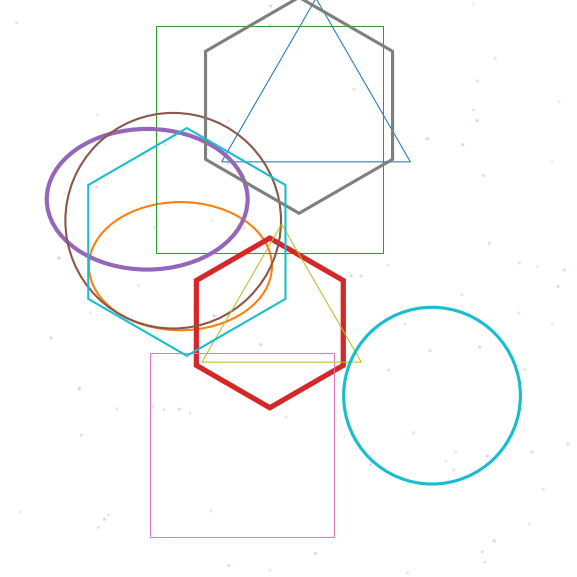[{"shape": "triangle", "thickness": 0.5, "radius": 0.94, "center": [0.547, 0.813]}, {"shape": "oval", "thickness": 1, "radius": 0.79, "center": [0.312, 0.538]}, {"shape": "square", "thickness": 0.5, "radius": 0.98, "center": [0.467, 0.757]}, {"shape": "hexagon", "thickness": 2.5, "radius": 0.73, "center": [0.467, 0.44]}, {"shape": "oval", "thickness": 2, "radius": 0.87, "center": [0.255, 0.654]}, {"shape": "circle", "thickness": 1, "radius": 0.93, "center": [0.3, 0.617]}, {"shape": "square", "thickness": 0.5, "radius": 0.79, "center": [0.419, 0.229]}, {"shape": "hexagon", "thickness": 1.5, "radius": 0.93, "center": [0.518, 0.817]}, {"shape": "triangle", "thickness": 0.5, "radius": 0.8, "center": [0.488, 0.452]}, {"shape": "hexagon", "thickness": 1, "radius": 0.99, "center": [0.324, 0.58]}, {"shape": "circle", "thickness": 1.5, "radius": 0.77, "center": [0.748, 0.314]}]